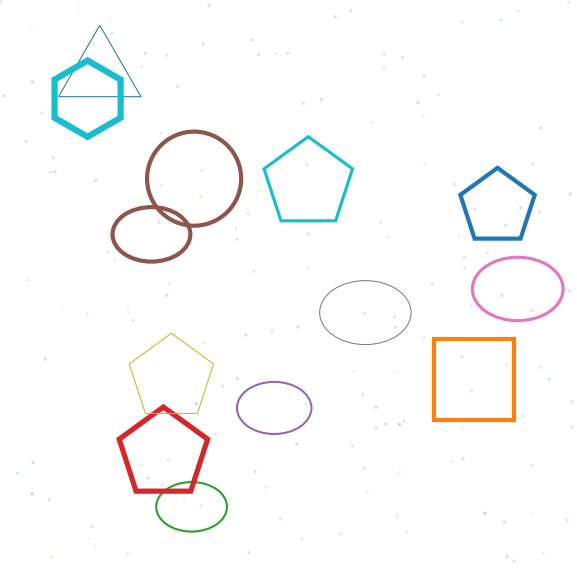[{"shape": "pentagon", "thickness": 2, "radius": 0.34, "center": [0.862, 0.641]}, {"shape": "triangle", "thickness": 0.5, "radius": 0.41, "center": [0.173, 0.873]}, {"shape": "square", "thickness": 2, "radius": 0.35, "center": [0.821, 0.342]}, {"shape": "oval", "thickness": 1, "radius": 0.31, "center": [0.332, 0.122]}, {"shape": "pentagon", "thickness": 2.5, "radius": 0.4, "center": [0.283, 0.214]}, {"shape": "oval", "thickness": 1, "radius": 0.32, "center": [0.475, 0.293]}, {"shape": "oval", "thickness": 2, "radius": 0.34, "center": [0.262, 0.593]}, {"shape": "circle", "thickness": 2, "radius": 0.41, "center": [0.336, 0.69]}, {"shape": "oval", "thickness": 1.5, "radius": 0.39, "center": [0.897, 0.499]}, {"shape": "oval", "thickness": 0.5, "radius": 0.4, "center": [0.633, 0.458]}, {"shape": "pentagon", "thickness": 0.5, "radius": 0.38, "center": [0.297, 0.345]}, {"shape": "pentagon", "thickness": 1.5, "radius": 0.4, "center": [0.534, 0.682]}, {"shape": "hexagon", "thickness": 3, "radius": 0.33, "center": [0.152, 0.828]}]